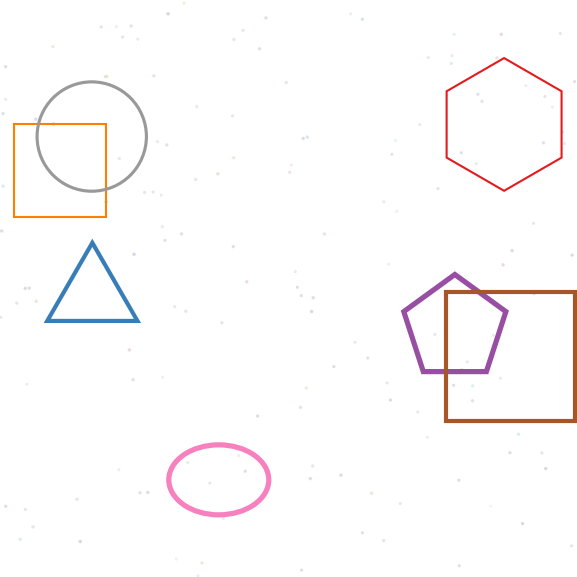[{"shape": "hexagon", "thickness": 1, "radius": 0.57, "center": [0.873, 0.784]}, {"shape": "triangle", "thickness": 2, "radius": 0.45, "center": [0.16, 0.489]}, {"shape": "pentagon", "thickness": 2.5, "radius": 0.46, "center": [0.788, 0.431]}, {"shape": "square", "thickness": 1, "radius": 0.4, "center": [0.104, 0.704]}, {"shape": "square", "thickness": 2, "radius": 0.56, "center": [0.884, 0.381]}, {"shape": "oval", "thickness": 2.5, "radius": 0.43, "center": [0.379, 0.168]}, {"shape": "circle", "thickness": 1.5, "radius": 0.47, "center": [0.159, 0.763]}]